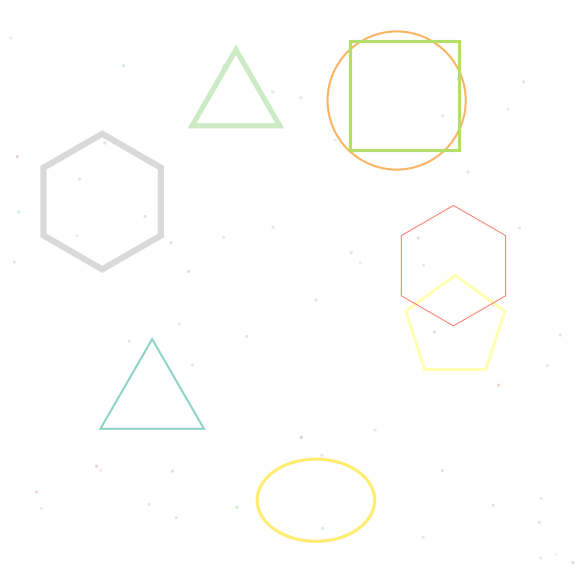[{"shape": "triangle", "thickness": 1, "radius": 0.52, "center": [0.264, 0.308]}, {"shape": "pentagon", "thickness": 1.5, "radius": 0.45, "center": [0.788, 0.432]}, {"shape": "hexagon", "thickness": 0.5, "radius": 0.52, "center": [0.785, 0.539]}, {"shape": "circle", "thickness": 1, "radius": 0.6, "center": [0.687, 0.825]}, {"shape": "square", "thickness": 1.5, "radius": 0.47, "center": [0.701, 0.834]}, {"shape": "hexagon", "thickness": 3, "radius": 0.59, "center": [0.177, 0.65]}, {"shape": "triangle", "thickness": 2.5, "radius": 0.44, "center": [0.409, 0.825]}, {"shape": "oval", "thickness": 1.5, "radius": 0.51, "center": [0.547, 0.133]}]